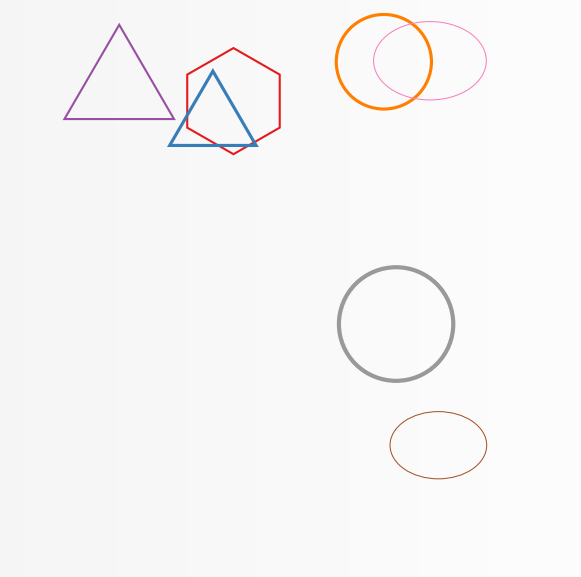[{"shape": "hexagon", "thickness": 1, "radius": 0.46, "center": [0.402, 0.824]}, {"shape": "triangle", "thickness": 1.5, "radius": 0.43, "center": [0.366, 0.79]}, {"shape": "triangle", "thickness": 1, "radius": 0.54, "center": [0.205, 0.847]}, {"shape": "circle", "thickness": 1.5, "radius": 0.41, "center": [0.66, 0.892]}, {"shape": "oval", "thickness": 0.5, "radius": 0.42, "center": [0.754, 0.228]}, {"shape": "oval", "thickness": 0.5, "radius": 0.48, "center": [0.74, 0.894]}, {"shape": "circle", "thickness": 2, "radius": 0.49, "center": [0.681, 0.438]}]